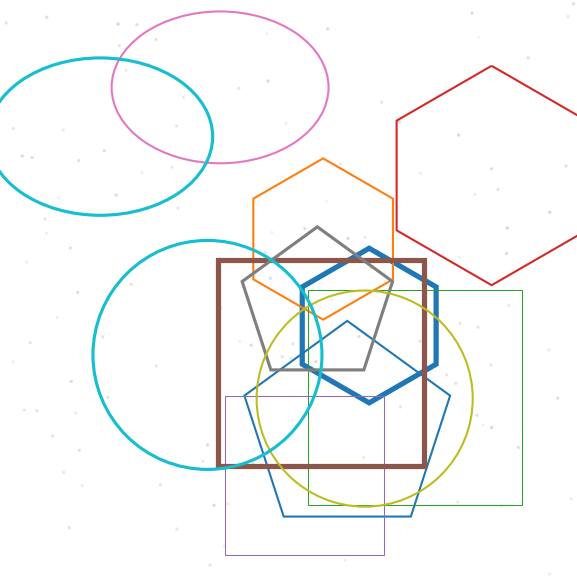[{"shape": "hexagon", "thickness": 2.5, "radius": 0.67, "center": [0.639, 0.435]}, {"shape": "pentagon", "thickness": 1, "radius": 0.94, "center": [0.601, 0.256]}, {"shape": "hexagon", "thickness": 1, "radius": 0.7, "center": [0.56, 0.585]}, {"shape": "square", "thickness": 0.5, "radius": 0.93, "center": [0.719, 0.311]}, {"shape": "hexagon", "thickness": 1, "radius": 0.95, "center": [0.851, 0.695]}, {"shape": "square", "thickness": 0.5, "radius": 0.69, "center": [0.528, 0.176]}, {"shape": "square", "thickness": 2.5, "radius": 0.89, "center": [0.556, 0.371]}, {"shape": "oval", "thickness": 1, "radius": 0.94, "center": [0.381, 0.848]}, {"shape": "pentagon", "thickness": 1.5, "radius": 0.68, "center": [0.55, 0.469]}, {"shape": "circle", "thickness": 1, "radius": 0.94, "center": [0.631, 0.309]}, {"shape": "circle", "thickness": 1.5, "radius": 0.99, "center": [0.359, 0.385]}, {"shape": "oval", "thickness": 1.5, "radius": 0.97, "center": [0.174, 0.763]}]